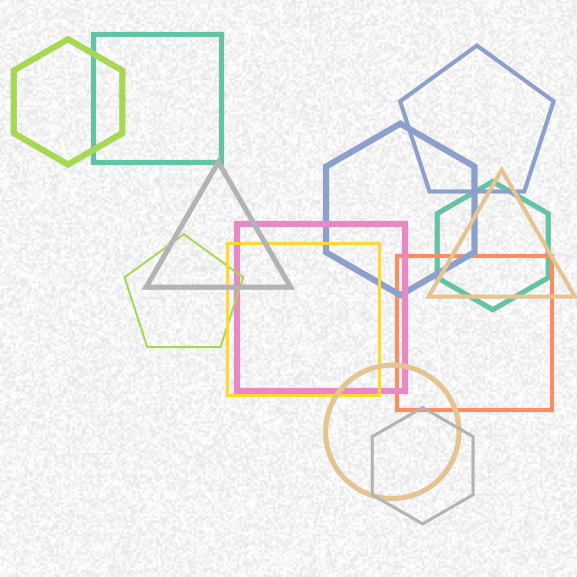[{"shape": "square", "thickness": 2.5, "radius": 0.56, "center": [0.271, 0.829]}, {"shape": "hexagon", "thickness": 2.5, "radius": 0.55, "center": [0.853, 0.574]}, {"shape": "square", "thickness": 2, "radius": 0.67, "center": [0.822, 0.422]}, {"shape": "pentagon", "thickness": 2, "radius": 0.7, "center": [0.826, 0.781]}, {"shape": "hexagon", "thickness": 3, "radius": 0.74, "center": [0.693, 0.637]}, {"shape": "square", "thickness": 3, "radius": 0.73, "center": [0.556, 0.467]}, {"shape": "hexagon", "thickness": 3, "radius": 0.54, "center": [0.118, 0.823]}, {"shape": "pentagon", "thickness": 1, "radius": 0.54, "center": [0.318, 0.486]}, {"shape": "square", "thickness": 1.5, "radius": 0.66, "center": [0.525, 0.447]}, {"shape": "circle", "thickness": 2.5, "radius": 0.58, "center": [0.679, 0.251]}, {"shape": "triangle", "thickness": 2, "radius": 0.73, "center": [0.869, 0.559]}, {"shape": "hexagon", "thickness": 1.5, "radius": 0.5, "center": [0.732, 0.193]}, {"shape": "triangle", "thickness": 2.5, "radius": 0.72, "center": [0.378, 0.574]}]